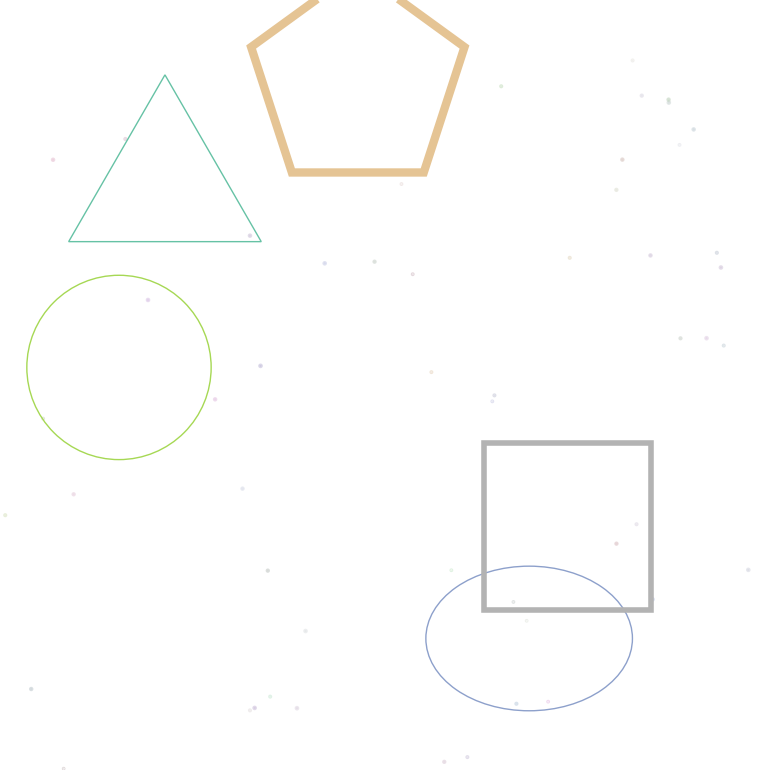[{"shape": "triangle", "thickness": 0.5, "radius": 0.72, "center": [0.214, 0.758]}, {"shape": "oval", "thickness": 0.5, "radius": 0.67, "center": [0.687, 0.171]}, {"shape": "circle", "thickness": 0.5, "radius": 0.6, "center": [0.155, 0.523]}, {"shape": "pentagon", "thickness": 3, "radius": 0.73, "center": [0.465, 0.894]}, {"shape": "square", "thickness": 2, "radius": 0.54, "center": [0.737, 0.316]}]